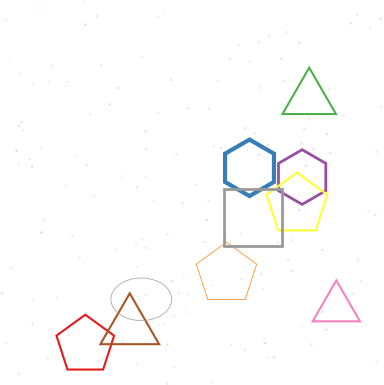[{"shape": "pentagon", "thickness": 1.5, "radius": 0.39, "center": [0.222, 0.104]}, {"shape": "hexagon", "thickness": 3, "radius": 0.37, "center": [0.648, 0.564]}, {"shape": "triangle", "thickness": 1.5, "radius": 0.4, "center": [0.803, 0.744]}, {"shape": "hexagon", "thickness": 2, "radius": 0.36, "center": [0.785, 0.54]}, {"shape": "pentagon", "thickness": 0.5, "radius": 0.41, "center": [0.588, 0.288]}, {"shape": "pentagon", "thickness": 1.5, "radius": 0.41, "center": [0.771, 0.469]}, {"shape": "triangle", "thickness": 1.5, "radius": 0.44, "center": [0.337, 0.15]}, {"shape": "triangle", "thickness": 1.5, "radius": 0.36, "center": [0.874, 0.201]}, {"shape": "square", "thickness": 2, "radius": 0.37, "center": [0.657, 0.435]}, {"shape": "oval", "thickness": 0.5, "radius": 0.39, "center": [0.367, 0.223]}]